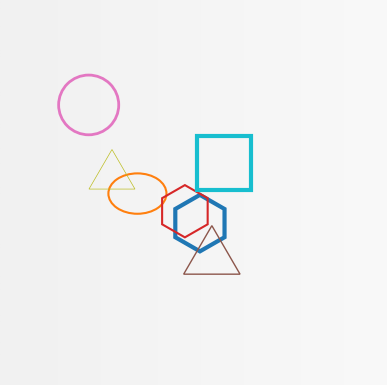[{"shape": "hexagon", "thickness": 3, "radius": 0.37, "center": [0.516, 0.42]}, {"shape": "oval", "thickness": 1.5, "radius": 0.37, "center": [0.355, 0.497]}, {"shape": "hexagon", "thickness": 1.5, "radius": 0.34, "center": [0.477, 0.451]}, {"shape": "triangle", "thickness": 1, "radius": 0.42, "center": [0.547, 0.33]}, {"shape": "circle", "thickness": 2, "radius": 0.39, "center": [0.229, 0.727]}, {"shape": "triangle", "thickness": 0.5, "radius": 0.34, "center": [0.289, 0.543]}, {"shape": "square", "thickness": 3, "radius": 0.35, "center": [0.579, 0.576]}]